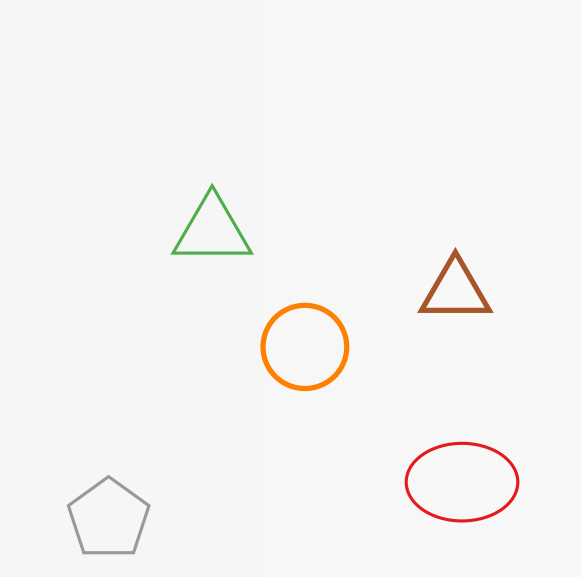[{"shape": "oval", "thickness": 1.5, "radius": 0.48, "center": [0.795, 0.164]}, {"shape": "triangle", "thickness": 1.5, "radius": 0.39, "center": [0.365, 0.6]}, {"shape": "circle", "thickness": 2.5, "radius": 0.36, "center": [0.525, 0.398]}, {"shape": "triangle", "thickness": 2.5, "radius": 0.34, "center": [0.783, 0.495]}, {"shape": "pentagon", "thickness": 1.5, "radius": 0.36, "center": [0.187, 0.101]}]